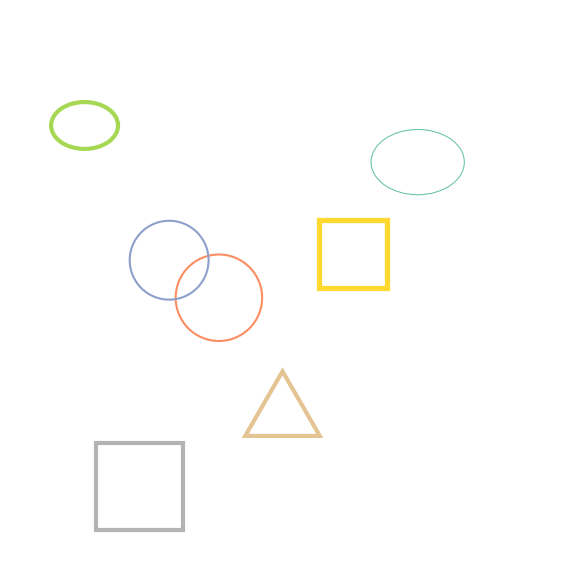[{"shape": "oval", "thickness": 0.5, "radius": 0.4, "center": [0.723, 0.718]}, {"shape": "circle", "thickness": 1, "radius": 0.37, "center": [0.379, 0.484]}, {"shape": "circle", "thickness": 1, "radius": 0.34, "center": [0.293, 0.549]}, {"shape": "oval", "thickness": 2, "radius": 0.29, "center": [0.146, 0.782]}, {"shape": "square", "thickness": 2.5, "radius": 0.29, "center": [0.611, 0.559]}, {"shape": "triangle", "thickness": 2, "radius": 0.37, "center": [0.489, 0.282]}, {"shape": "square", "thickness": 2, "radius": 0.38, "center": [0.242, 0.157]}]